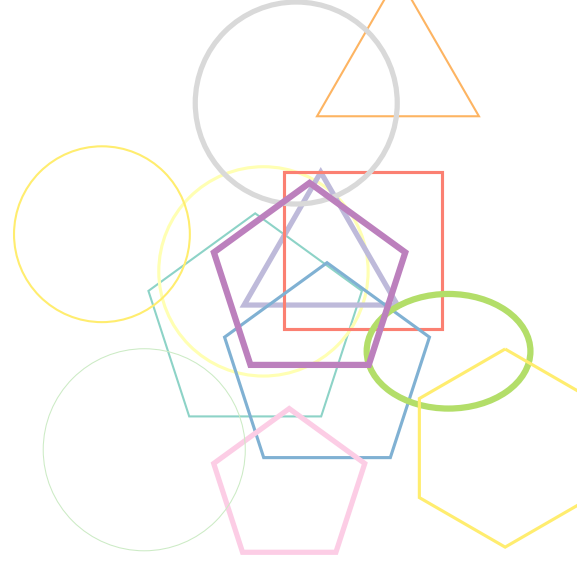[{"shape": "pentagon", "thickness": 1, "radius": 0.97, "center": [0.442, 0.435]}, {"shape": "circle", "thickness": 1.5, "radius": 0.91, "center": [0.456, 0.529]}, {"shape": "triangle", "thickness": 2.5, "radius": 0.77, "center": [0.555, 0.548]}, {"shape": "square", "thickness": 1.5, "radius": 0.68, "center": [0.629, 0.565]}, {"shape": "pentagon", "thickness": 1.5, "radius": 0.93, "center": [0.566, 0.358]}, {"shape": "triangle", "thickness": 1, "radius": 0.81, "center": [0.689, 0.879]}, {"shape": "oval", "thickness": 3, "radius": 0.71, "center": [0.777, 0.391]}, {"shape": "pentagon", "thickness": 2.5, "radius": 0.69, "center": [0.501, 0.154]}, {"shape": "circle", "thickness": 2.5, "radius": 0.87, "center": [0.513, 0.821]}, {"shape": "pentagon", "thickness": 3, "radius": 0.87, "center": [0.536, 0.508]}, {"shape": "circle", "thickness": 0.5, "radius": 0.87, "center": [0.25, 0.22]}, {"shape": "hexagon", "thickness": 1.5, "radius": 0.86, "center": [0.875, 0.223]}, {"shape": "circle", "thickness": 1, "radius": 0.76, "center": [0.177, 0.594]}]